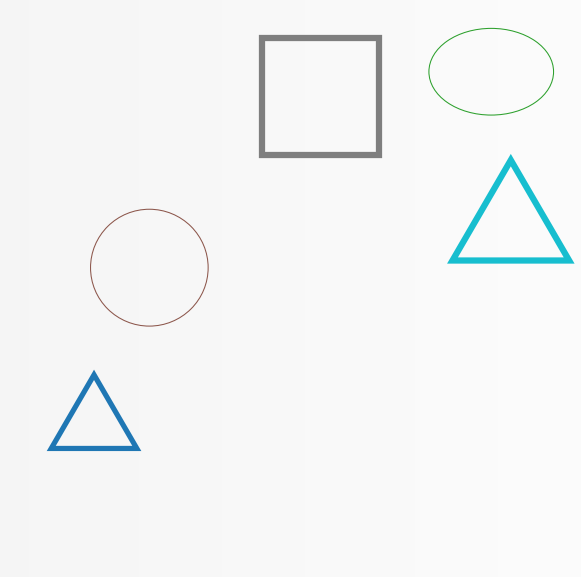[{"shape": "triangle", "thickness": 2.5, "radius": 0.43, "center": [0.162, 0.265]}, {"shape": "oval", "thickness": 0.5, "radius": 0.54, "center": [0.845, 0.875]}, {"shape": "circle", "thickness": 0.5, "radius": 0.51, "center": [0.257, 0.536]}, {"shape": "square", "thickness": 3, "radius": 0.5, "center": [0.552, 0.832]}, {"shape": "triangle", "thickness": 3, "radius": 0.58, "center": [0.879, 0.606]}]